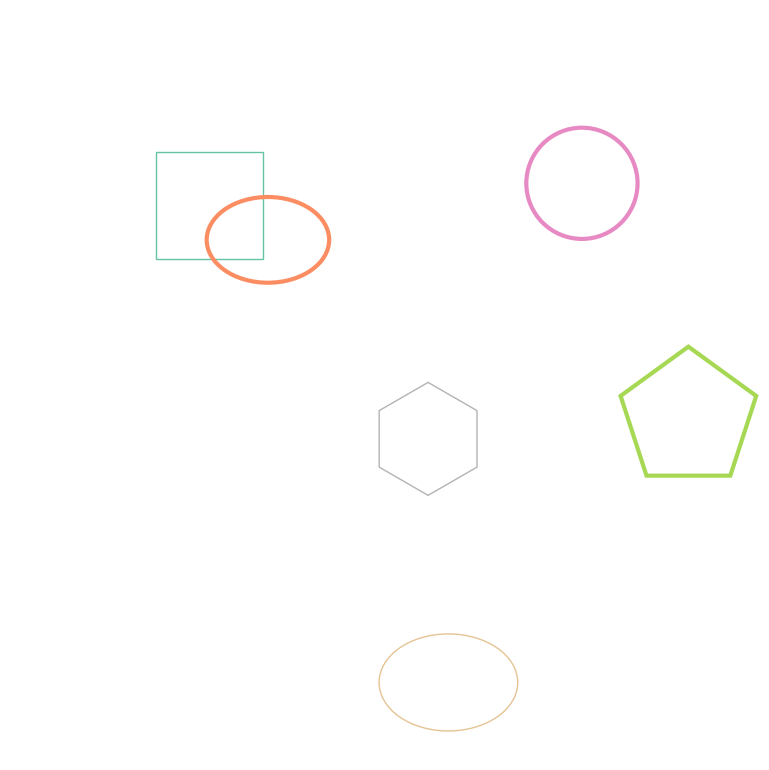[{"shape": "square", "thickness": 0.5, "radius": 0.35, "center": [0.272, 0.733]}, {"shape": "oval", "thickness": 1.5, "radius": 0.4, "center": [0.348, 0.688]}, {"shape": "circle", "thickness": 1.5, "radius": 0.36, "center": [0.756, 0.762]}, {"shape": "pentagon", "thickness": 1.5, "radius": 0.46, "center": [0.894, 0.457]}, {"shape": "oval", "thickness": 0.5, "radius": 0.45, "center": [0.582, 0.114]}, {"shape": "hexagon", "thickness": 0.5, "radius": 0.37, "center": [0.556, 0.43]}]